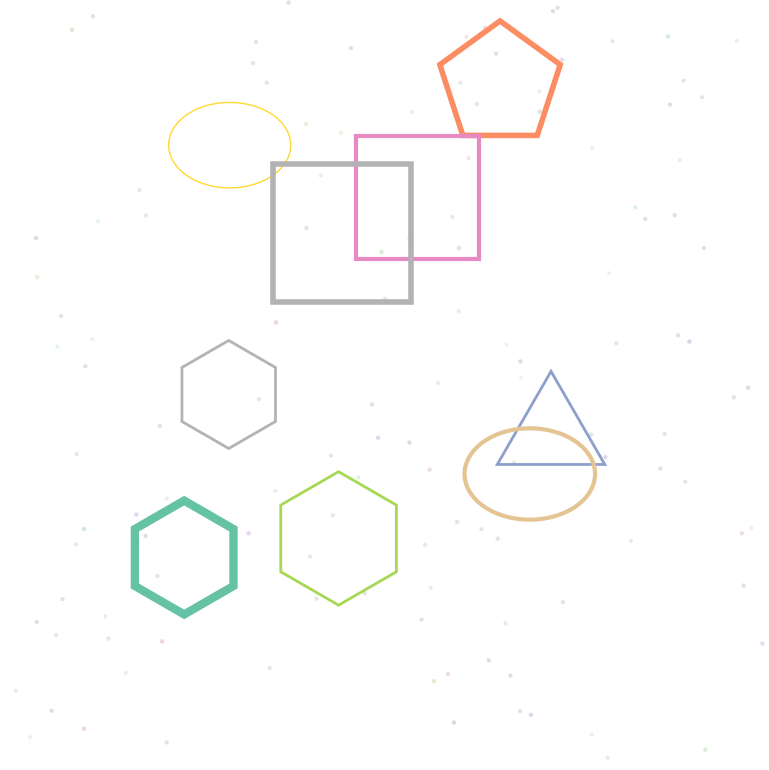[{"shape": "hexagon", "thickness": 3, "radius": 0.37, "center": [0.239, 0.276]}, {"shape": "pentagon", "thickness": 2, "radius": 0.41, "center": [0.649, 0.891]}, {"shape": "triangle", "thickness": 1, "radius": 0.4, "center": [0.716, 0.437]}, {"shape": "square", "thickness": 1.5, "radius": 0.4, "center": [0.543, 0.744]}, {"shape": "hexagon", "thickness": 1, "radius": 0.43, "center": [0.44, 0.301]}, {"shape": "oval", "thickness": 0.5, "radius": 0.4, "center": [0.298, 0.812]}, {"shape": "oval", "thickness": 1.5, "radius": 0.42, "center": [0.688, 0.384]}, {"shape": "hexagon", "thickness": 1, "radius": 0.35, "center": [0.297, 0.488]}, {"shape": "square", "thickness": 2, "radius": 0.45, "center": [0.444, 0.697]}]